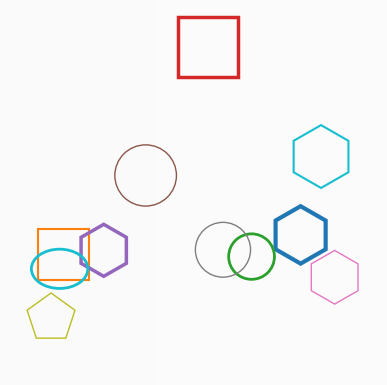[{"shape": "hexagon", "thickness": 3, "radius": 0.37, "center": [0.776, 0.39]}, {"shape": "square", "thickness": 1.5, "radius": 0.33, "center": [0.164, 0.339]}, {"shape": "circle", "thickness": 2, "radius": 0.3, "center": [0.649, 0.334]}, {"shape": "square", "thickness": 2.5, "radius": 0.39, "center": [0.536, 0.878]}, {"shape": "hexagon", "thickness": 2.5, "radius": 0.34, "center": [0.268, 0.35]}, {"shape": "circle", "thickness": 1, "radius": 0.4, "center": [0.376, 0.544]}, {"shape": "hexagon", "thickness": 1, "radius": 0.35, "center": [0.864, 0.28]}, {"shape": "circle", "thickness": 1, "radius": 0.36, "center": [0.575, 0.351]}, {"shape": "pentagon", "thickness": 1, "radius": 0.32, "center": [0.132, 0.174]}, {"shape": "oval", "thickness": 2, "radius": 0.36, "center": [0.154, 0.302]}, {"shape": "hexagon", "thickness": 1.5, "radius": 0.41, "center": [0.828, 0.593]}]